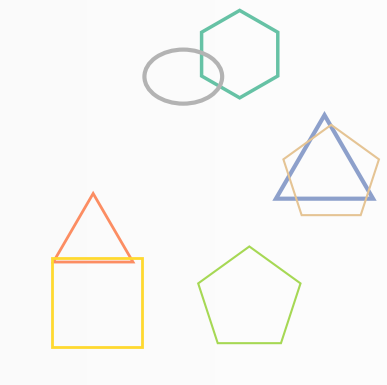[{"shape": "hexagon", "thickness": 2.5, "radius": 0.57, "center": [0.619, 0.859]}, {"shape": "triangle", "thickness": 2, "radius": 0.59, "center": [0.24, 0.379]}, {"shape": "triangle", "thickness": 3, "radius": 0.72, "center": [0.837, 0.556]}, {"shape": "pentagon", "thickness": 1.5, "radius": 0.69, "center": [0.643, 0.221]}, {"shape": "square", "thickness": 2, "radius": 0.58, "center": [0.25, 0.214]}, {"shape": "pentagon", "thickness": 1.5, "radius": 0.65, "center": [0.855, 0.546]}, {"shape": "oval", "thickness": 3, "radius": 0.5, "center": [0.473, 0.801]}]